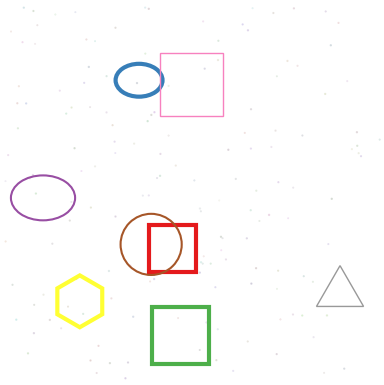[{"shape": "square", "thickness": 3, "radius": 0.3, "center": [0.448, 0.355]}, {"shape": "oval", "thickness": 3, "radius": 0.3, "center": [0.361, 0.792]}, {"shape": "square", "thickness": 3, "radius": 0.37, "center": [0.469, 0.128]}, {"shape": "oval", "thickness": 1.5, "radius": 0.42, "center": [0.112, 0.486]}, {"shape": "hexagon", "thickness": 3, "radius": 0.34, "center": [0.207, 0.217]}, {"shape": "circle", "thickness": 1.5, "radius": 0.4, "center": [0.393, 0.365]}, {"shape": "square", "thickness": 1, "radius": 0.41, "center": [0.498, 0.779]}, {"shape": "triangle", "thickness": 1, "radius": 0.35, "center": [0.883, 0.239]}]